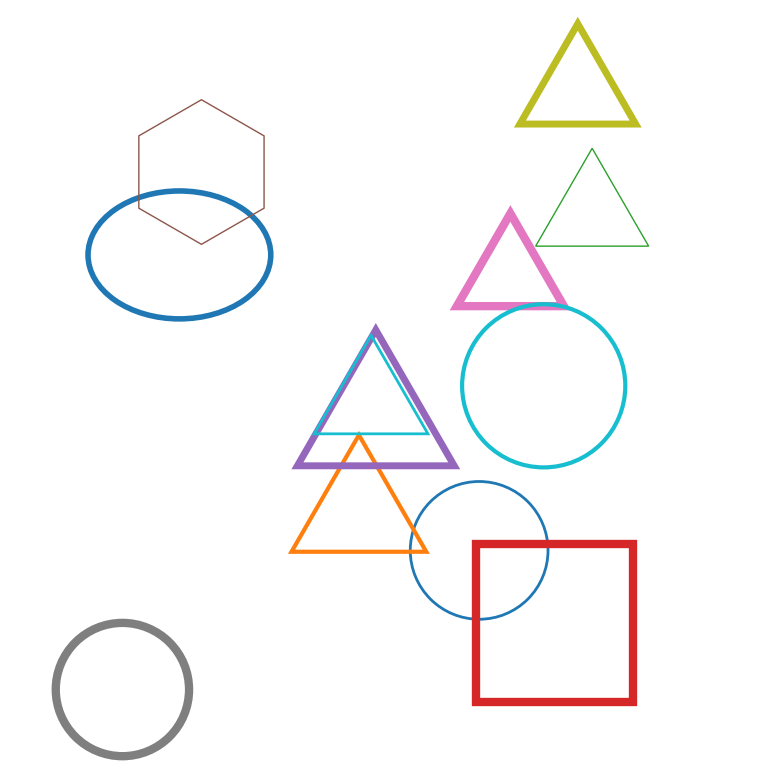[{"shape": "circle", "thickness": 1, "radius": 0.45, "center": [0.622, 0.285]}, {"shape": "oval", "thickness": 2, "radius": 0.59, "center": [0.233, 0.669]}, {"shape": "triangle", "thickness": 1.5, "radius": 0.51, "center": [0.466, 0.334]}, {"shape": "triangle", "thickness": 0.5, "radius": 0.42, "center": [0.769, 0.723]}, {"shape": "square", "thickness": 3, "radius": 0.51, "center": [0.72, 0.191]}, {"shape": "triangle", "thickness": 2.5, "radius": 0.59, "center": [0.488, 0.454]}, {"shape": "hexagon", "thickness": 0.5, "radius": 0.47, "center": [0.262, 0.777]}, {"shape": "triangle", "thickness": 3, "radius": 0.4, "center": [0.663, 0.643]}, {"shape": "circle", "thickness": 3, "radius": 0.43, "center": [0.159, 0.104]}, {"shape": "triangle", "thickness": 2.5, "radius": 0.43, "center": [0.75, 0.882]}, {"shape": "triangle", "thickness": 1, "radius": 0.43, "center": [0.482, 0.479]}, {"shape": "circle", "thickness": 1.5, "radius": 0.53, "center": [0.706, 0.499]}]